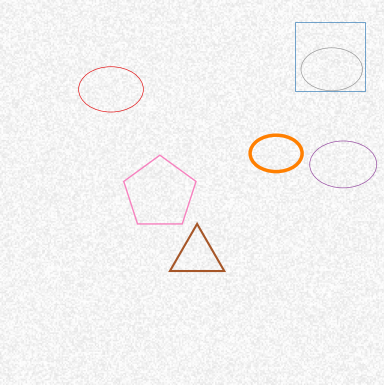[{"shape": "oval", "thickness": 0.5, "radius": 0.42, "center": [0.288, 0.768]}, {"shape": "square", "thickness": 0.5, "radius": 0.45, "center": [0.857, 0.853]}, {"shape": "oval", "thickness": 0.5, "radius": 0.44, "center": [0.891, 0.573]}, {"shape": "oval", "thickness": 2.5, "radius": 0.34, "center": [0.717, 0.602]}, {"shape": "triangle", "thickness": 1.5, "radius": 0.41, "center": [0.512, 0.337]}, {"shape": "pentagon", "thickness": 1, "radius": 0.49, "center": [0.415, 0.498]}, {"shape": "oval", "thickness": 0.5, "radius": 0.4, "center": [0.862, 0.82]}]